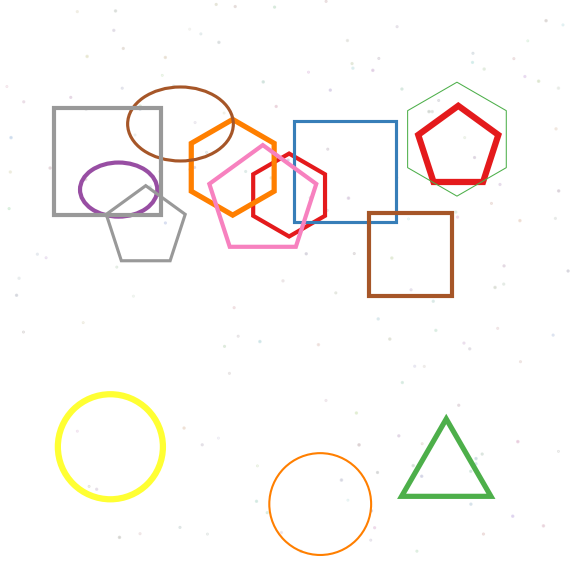[{"shape": "hexagon", "thickness": 2, "radius": 0.36, "center": [0.501, 0.661]}, {"shape": "pentagon", "thickness": 3, "radius": 0.36, "center": [0.794, 0.743]}, {"shape": "square", "thickness": 1.5, "radius": 0.44, "center": [0.597, 0.703]}, {"shape": "triangle", "thickness": 2.5, "radius": 0.45, "center": [0.773, 0.184]}, {"shape": "hexagon", "thickness": 0.5, "radius": 0.49, "center": [0.791, 0.758]}, {"shape": "oval", "thickness": 2, "radius": 0.33, "center": [0.205, 0.671]}, {"shape": "circle", "thickness": 1, "radius": 0.44, "center": [0.554, 0.126]}, {"shape": "hexagon", "thickness": 2.5, "radius": 0.41, "center": [0.403, 0.709]}, {"shape": "circle", "thickness": 3, "radius": 0.45, "center": [0.191, 0.226]}, {"shape": "oval", "thickness": 1.5, "radius": 0.46, "center": [0.313, 0.784]}, {"shape": "square", "thickness": 2, "radius": 0.36, "center": [0.711, 0.559]}, {"shape": "pentagon", "thickness": 2, "radius": 0.49, "center": [0.455, 0.651]}, {"shape": "pentagon", "thickness": 1.5, "radius": 0.36, "center": [0.252, 0.606]}, {"shape": "square", "thickness": 2, "radius": 0.46, "center": [0.186, 0.72]}]